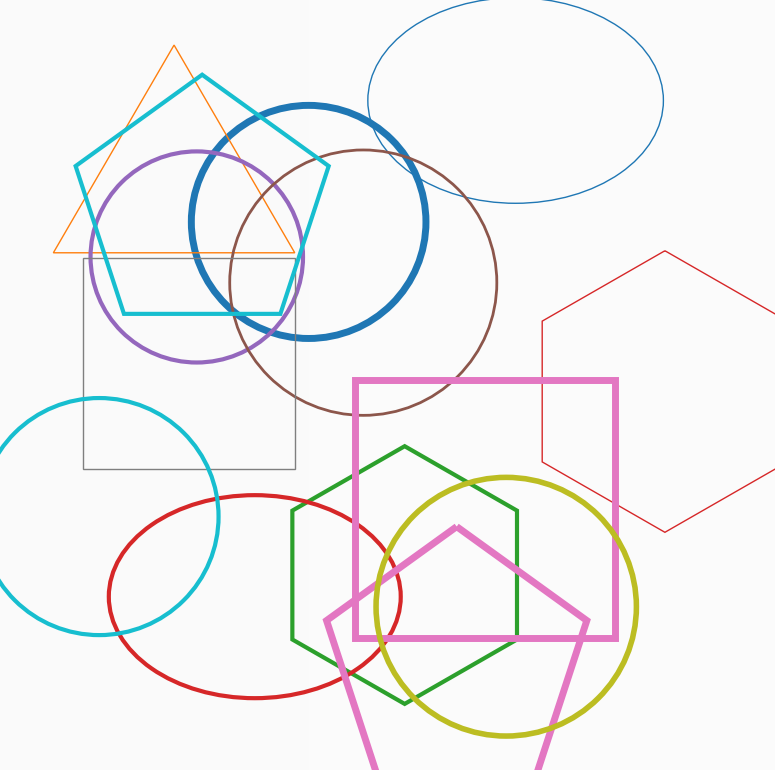[{"shape": "oval", "thickness": 0.5, "radius": 0.95, "center": [0.665, 0.869]}, {"shape": "circle", "thickness": 2.5, "radius": 0.76, "center": [0.398, 0.712]}, {"shape": "triangle", "thickness": 0.5, "radius": 0.9, "center": [0.225, 0.762]}, {"shape": "hexagon", "thickness": 1.5, "radius": 0.84, "center": [0.522, 0.253]}, {"shape": "hexagon", "thickness": 0.5, "radius": 0.91, "center": [0.858, 0.492]}, {"shape": "oval", "thickness": 1.5, "radius": 0.94, "center": [0.329, 0.225]}, {"shape": "circle", "thickness": 1.5, "radius": 0.69, "center": [0.254, 0.666]}, {"shape": "circle", "thickness": 1, "radius": 0.86, "center": [0.469, 0.633]}, {"shape": "pentagon", "thickness": 2.5, "radius": 0.88, "center": [0.589, 0.14]}, {"shape": "square", "thickness": 2.5, "radius": 0.84, "center": [0.626, 0.339]}, {"shape": "square", "thickness": 0.5, "radius": 0.68, "center": [0.244, 0.528]}, {"shape": "circle", "thickness": 2, "radius": 0.84, "center": [0.653, 0.212]}, {"shape": "pentagon", "thickness": 1.5, "radius": 0.86, "center": [0.261, 0.731]}, {"shape": "circle", "thickness": 1.5, "radius": 0.77, "center": [0.128, 0.329]}]